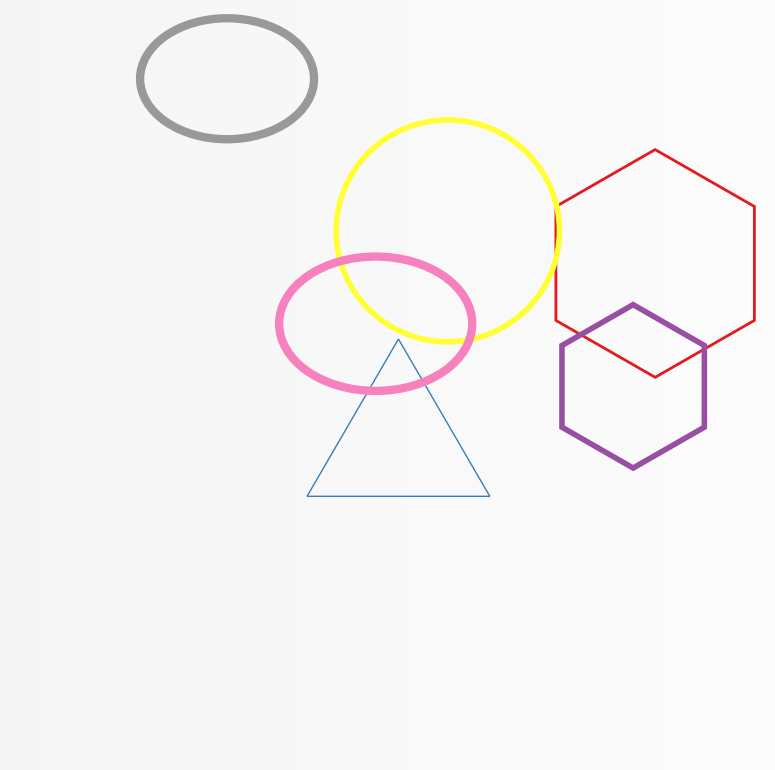[{"shape": "hexagon", "thickness": 1, "radius": 0.74, "center": [0.845, 0.658]}, {"shape": "triangle", "thickness": 0.5, "radius": 0.68, "center": [0.514, 0.424]}, {"shape": "hexagon", "thickness": 2, "radius": 0.53, "center": [0.817, 0.498]}, {"shape": "circle", "thickness": 2, "radius": 0.72, "center": [0.578, 0.7]}, {"shape": "oval", "thickness": 3, "radius": 0.62, "center": [0.485, 0.58]}, {"shape": "oval", "thickness": 3, "radius": 0.56, "center": [0.293, 0.898]}]